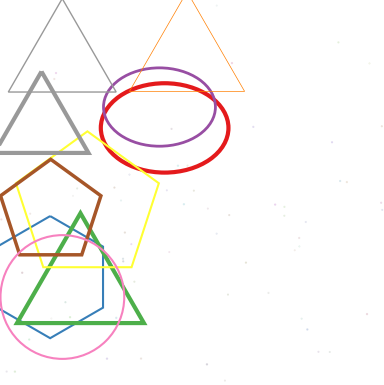[{"shape": "oval", "thickness": 3, "radius": 0.83, "center": [0.428, 0.668]}, {"shape": "hexagon", "thickness": 1.5, "radius": 0.79, "center": [0.13, 0.28]}, {"shape": "triangle", "thickness": 3, "radius": 0.95, "center": [0.209, 0.256]}, {"shape": "oval", "thickness": 2, "radius": 0.73, "center": [0.414, 0.722]}, {"shape": "triangle", "thickness": 0.5, "radius": 0.86, "center": [0.486, 0.849]}, {"shape": "pentagon", "thickness": 1.5, "radius": 0.98, "center": [0.227, 0.464]}, {"shape": "pentagon", "thickness": 2.5, "radius": 0.69, "center": [0.132, 0.449]}, {"shape": "circle", "thickness": 1.5, "radius": 0.8, "center": [0.162, 0.229]}, {"shape": "triangle", "thickness": 1, "radius": 0.81, "center": [0.162, 0.842]}, {"shape": "triangle", "thickness": 3, "radius": 0.7, "center": [0.108, 0.673]}]